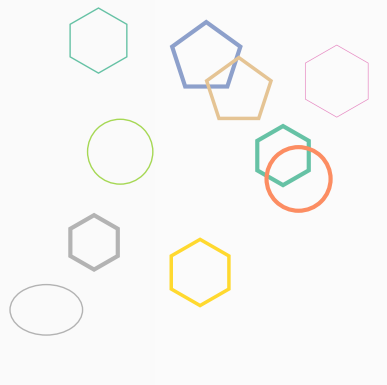[{"shape": "hexagon", "thickness": 3, "radius": 0.38, "center": [0.73, 0.596]}, {"shape": "hexagon", "thickness": 1, "radius": 0.42, "center": [0.254, 0.895]}, {"shape": "circle", "thickness": 3, "radius": 0.41, "center": [0.77, 0.535]}, {"shape": "pentagon", "thickness": 3, "radius": 0.46, "center": [0.532, 0.85]}, {"shape": "hexagon", "thickness": 0.5, "radius": 0.47, "center": [0.869, 0.789]}, {"shape": "circle", "thickness": 1, "radius": 0.42, "center": [0.31, 0.606]}, {"shape": "hexagon", "thickness": 2.5, "radius": 0.43, "center": [0.516, 0.292]}, {"shape": "pentagon", "thickness": 2.5, "radius": 0.44, "center": [0.616, 0.763]}, {"shape": "hexagon", "thickness": 3, "radius": 0.35, "center": [0.243, 0.37]}, {"shape": "oval", "thickness": 1, "radius": 0.47, "center": [0.119, 0.195]}]